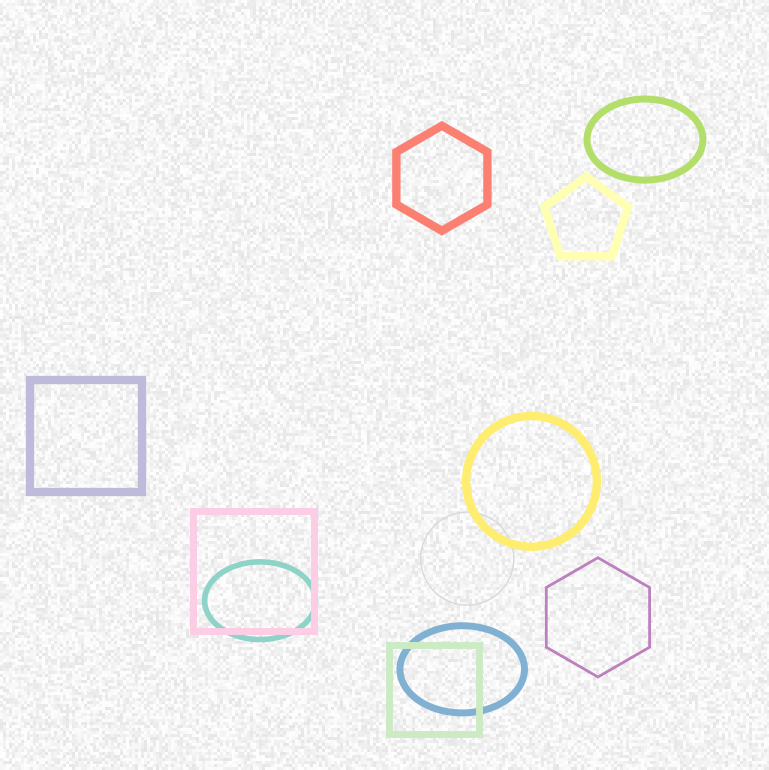[{"shape": "oval", "thickness": 2, "radius": 0.36, "center": [0.338, 0.22]}, {"shape": "pentagon", "thickness": 3, "radius": 0.29, "center": [0.761, 0.713]}, {"shape": "square", "thickness": 3, "radius": 0.36, "center": [0.112, 0.434]}, {"shape": "hexagon", "thickness": 3, "radius": 0.34, "center": [0.574, 0.768]}, {"shape": "oval", "thickness": 2.5, "radius": 0.4, "center": [0.6, 0.131]}, {"shape": "oval", "thickness": 2.5, "radius": 0.38, "center": [0.838, 0.819]}, {"shape": "square", "thickness": 2.5, "radius": 0.39, "center": [0.329, 0.259]}, {"shape": "circle", "thickness": 0.5, "radius": 0.3, "center": [0.607, 0.275]}, {"shape": "hexagon", "thickness": 1, "radius": 0.39, "center": [0.777, 0.198]}, {"shape": "square", "thickness": 2.5, "radius": 0.29, "center": [0.564, 0.105]}, {"shape": "circle", "thickness": 3, "radius": 0.42, "center": [0.69, 0.375]}]